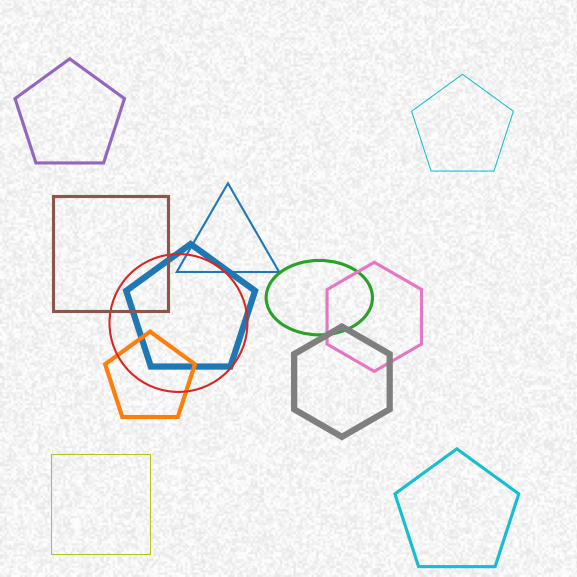[{"shape": "pentagon", "thickness": 3, "radius": 0.59, "center": [0.33, 0.459]}, {"shape": "triangle", "thickness": 1, "radius": 0.51, "center": [0.395, 0.579]}, {"shape": "pentagon", "thickness": 2, "radius": 0.41, "center": [0.26, 0.343]}, {"shape": "oval", "thickness": 1.5, "radius": 0.46, "center": [0.553, 0.484]}, {"shape": "circle", "thickness": 1, "radius": 0.6, "center": [0.309, 0.44]}, {"shape": "pentagon", "thickness": 1.5, "radius": 0.5, "center": [0.121, 0.798]}, {"shape": "square", "thickness": 1.5, "radius": 0.5, "center": [0.191, 0.561]}, {"shape": "hexagon", "thickness": 1.5, "radius": 0.47, "center": [0.648, 0.451]}, {"shape": "hexagon", "thickness": 3, "radius": 0.48, "center": [0.592, 0.338]}, {"shape": "square", "thickness": 0.5, "radius": 0.43, "center": [0.174, 0.127]}, {"shape": "pentagon", "thickness": 1.5, "radius": 0.56, "center": [0.791, 0.109]}, {"shape": "pentagon", "thickness": 0.5, "radius": 0.46, "center": [0.801, 0.778]}]